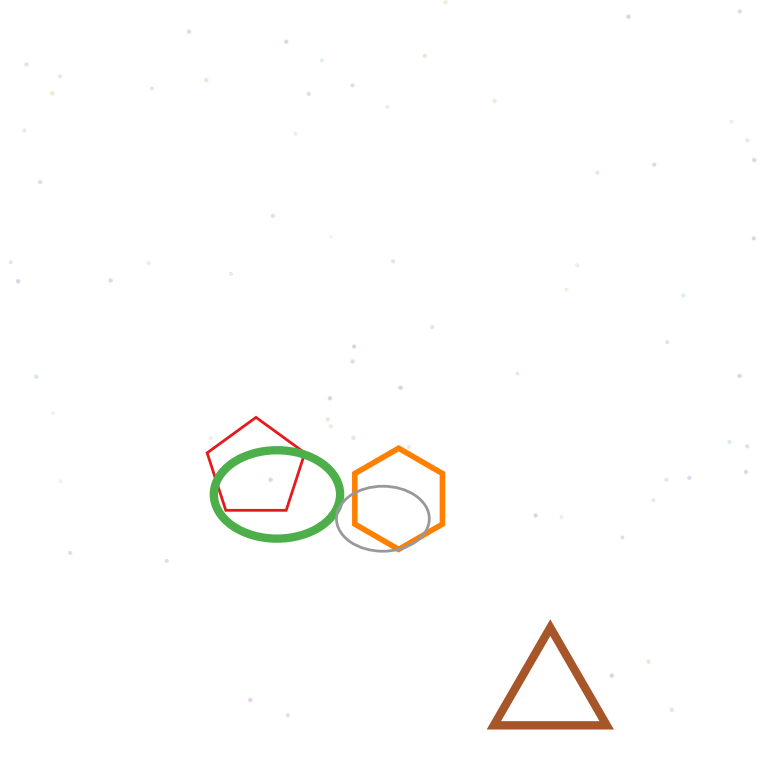[{"shape": "pentagon", "thickness": 1, "radius": 0.33, "center": [0.332, 0.391]}, {"shape": "oval", "thickness": 3, "radius": 0.41, "center": [0.36, 0.358]}, {"shape": "hexagon", "thickness": 2, "radius": 0.33, "center": [0.518, 0.352]}, {"shape": "triangle", "thickness": 3, "radius": 0.42, "center": [0.715, 0.1]}, {"shape": "oval", "thickness": 1, "radius": 0.3, "center": [0.497, 0.326]}]